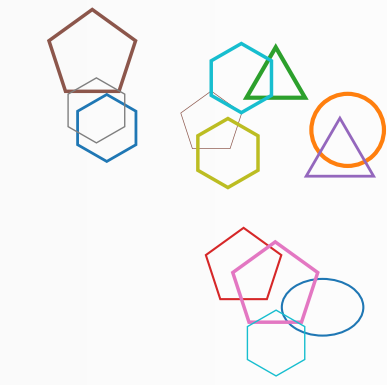[{"shape": "oval", "thickness": 1.5, "radius": 0.53, "center": [0.832, 0.202]}, {"shape": "hexagon", "thickness": 2, "radius": 0.43, "center": [0.276, 0.668]}, {"shape": "circle", "thickness": 3, "radius": 0.47, "center": [0.897, 0.663]}, {"shape": "triangle", "thickness": 3, "radius": 0.44, "center": [0.712, 0.79]}, {"shape": "pentagon", "thickness": 1.5, "radius": 0.51, "center": [0.629, 0.306]}, {"shape": "triangle", "thickness": 2, "radius": 0.5, "center": [0.877, 0.593]}, {"shape": "pentagon", "thickness": 2.5, "radius": 0.59, "center": [0.238, 0.858]}, {"shape": "pentagon", "thickness": 0.5, "radius": 0.41, "center": [0.545, 0.681]}, {"shape": "pentagon", "thickness": 2.5, "radius": 0.58, "center": [0.71, 0.256]}, {"shape": "hexagon", "thickness": 1, "radius": 0.42, "center": [0.249, 0.713]}, {"shape": "hexagon", "thickness": 2.5, "radius": 0.45, "center": [0.588, 0.602]}, {"shape": "hexagon", "thickness": 2.5, "radius": 0.45, "center": [0.623, 0.797]}, {"shape": "hexagon", "thickness": 1, "radius": 0.43, "center": [0.712, 0.109]}]